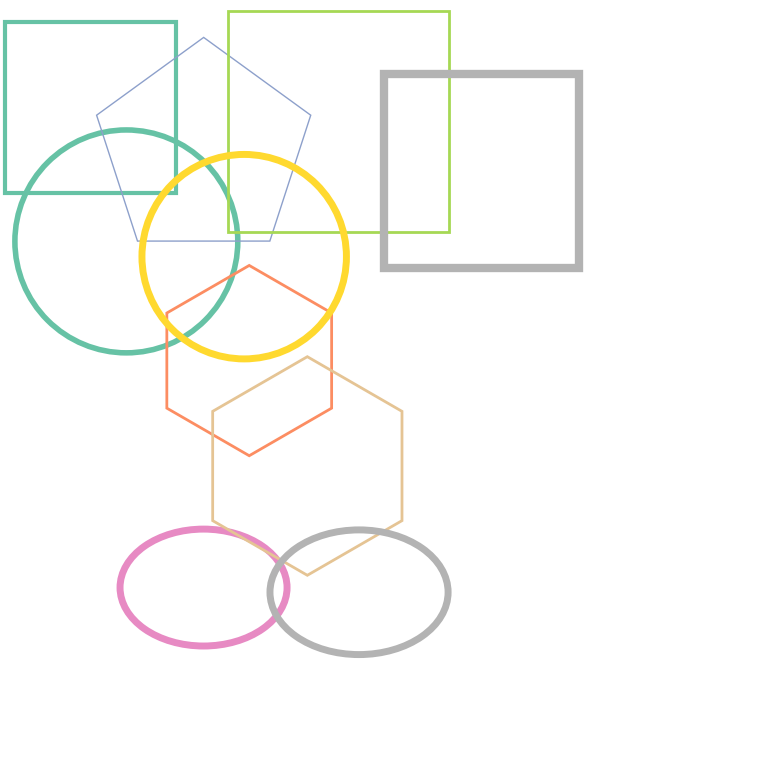[{"shape": "circle", "thickness": 2, "radius": 0.72, "center": [0.164, 0.686]}, {"shape": "square", "thickness": 1.5, "radius": 0.55, "center": [0.117, 0.861]}, {"shape": "hexagon", "thickness": 1, "radius": 0.62, "center": [0.324, 0.532]}, {"shape": "pentagon", "thickness": 0.5, "radius": 0.73, "center": [0.264, 0.805]}, {"shape": "oval", "thickness": 2.5, "radius": 0.54, "center": [0.264, 0.237]}, {"shape": "square", "thickness": 1, "radius": 0.72, "center": [0.44, 0.842]}, {"shape": "circle", "thickness": 2.5, "radius": 0.66, "center": [0.317, 0.667]}, {"shape": "hexagon", "thickness": 1, "radius": 0.71, "center": [0.399, 0.395]}, {"shape": "oval", "thickness": 2.5, "radius": 0.58, "center": [0.466, 0.231]}, {"shape": "square", "thickness": 3, "radius": 0.63, "center": [0.626, 0.778]}]